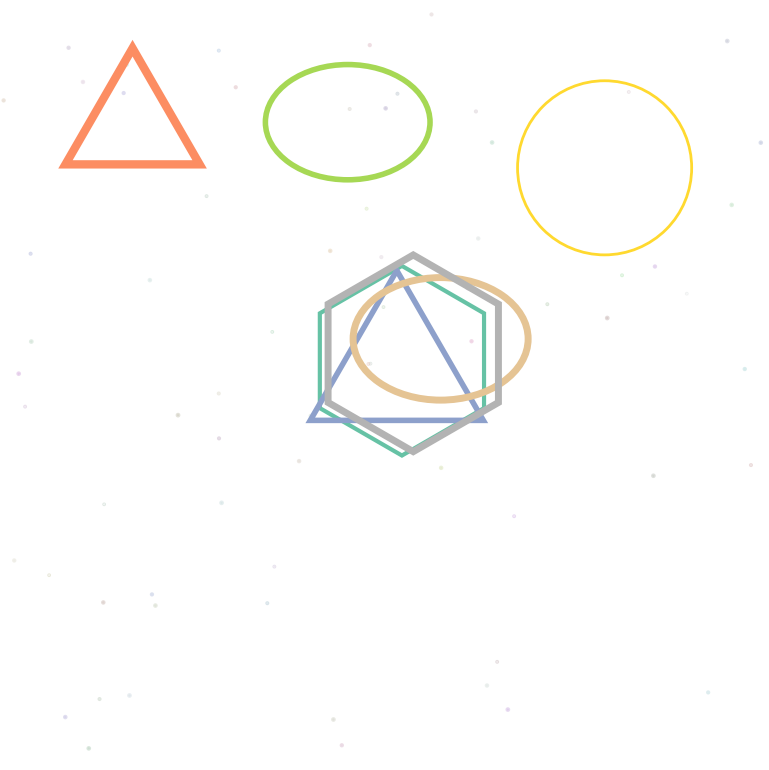[{"shape": "hexagon", "thickness": 1.5, "radius": 0.62, "center": [0.522, 0.532]}, {"shape": "triangle", "thickness": 3, "radius": 0.5, "center": [0.172, 0.837]}, {"shape": "triangle", "thickness": 2, "radius": 0.65, "center": [0.515, 0.519]}, {"shape": "oval", "thickness": 2, "radius": 0.53, "center": [0.452, 0.841]}, {"shape": "circle", "thickness": 1, "radius": 0.57, "center": [0.785, 0.782]}, {"shape": "oval", "thickness": 2.5, "radius": 0.57, "center": [0.572, 0.56]}, {"shape": "hexagon", "thickness": 2.5, "radius": 0.64, "center": [0.537, 0.541]}]